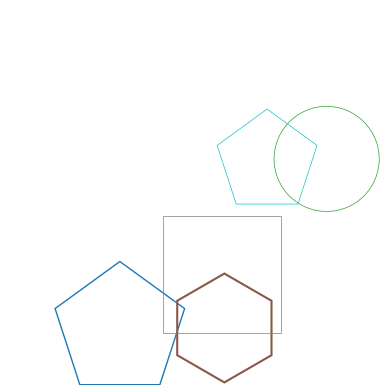[{"shape": "pentagon", "thickness": 1, "radius": 0.88, "center": [0.311, 0.144]}, {"shape": "circle", "thickness": 0.5, "radius": 0.68, "center": [0.848, 0.587]}, {"shape": "hexagon", "thickness": 1.5, "radius": 0.71, "center": [0.583, 0.148]}, {"shape": "square", "thickness": 0.5, "radius": 0.77, "center": [0.577, 0.287]}, {"shape": "pentagon", "thickness": 0.5, "radius": 0.68, "center": [0.694, 0.58]}]